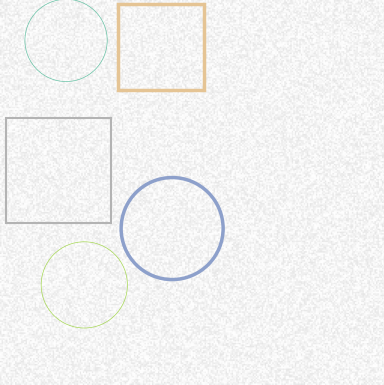[{"shape": "circle", "thickness": 0.5, "radius": 0.53, "center": [0.172, 0.895]}, {"shape": "circle", "thickness": 2.5, "radius": 0.66, "center": [0.447, 0.406]}, {"shape": "circle", "thickness": 0.5, "radius": 0.56, "center": [0.219, 0.26]}, {"shape": "square", "thickness": 2.5, "radius": 0.56, "center": [0.417, 0.879]}, {"shape": "square", "thickness": 1.5, "radius": 0.68, "center": [0.151, 0.557]}]